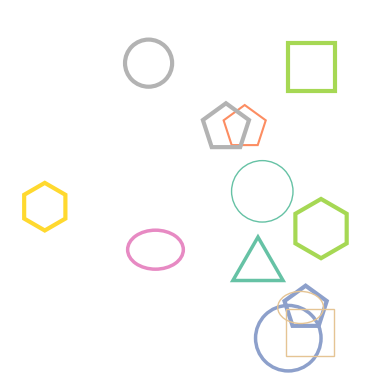[{"shape": "triangle", "thickness": 2.5, "radius": 0.38, "center": [0.67, 0.309]}, {"shape": "circle", "thickness": 1, "radius": 0.4, "center": [0.681, 0.503]}, {"shape": "pentagon", "thickness": 1.5, "radius": 0.29, "center": [0.636, 0.67]}, {"shape": "pentagon", "thickness": 3, "radius": 0.29, "center": [0.794, 0.2]}, {"shape": "circle", "thickness": 2.5, "radius": 0.43, "center": [0.749, 0.122]}, {"shape": "oval", "thickness": 2.5, "radius": 0.36, "center": [0.404, 0.351]}, {"shape": "hexagon", "thickness": 3, "radius": 0.38, "center": [0.834, 0.406]}, {"shape": "square", "thickness": 3, "radius": 0.31, "center": [0.81, 0.826]}, {"shape": "hexagon", "thickness": 3, "radius": 0.31, "center": [0.116, 0.463]}, {"shape": "oval", "thickness": 1, "radius": 0.3, "center": [0.781, 0.201]}, {"shape": "square", "thickness": 1, "radius": 0.31, "center": [0.805, 0.136]}, {"shape": "pentagon", "thickness": 3, "radius": 0.31, "center": [0.587, 0.669]}, {"shape": "circle", "thickness": 3, "radius": 0.31, "center": [0.386, 0.836]}]